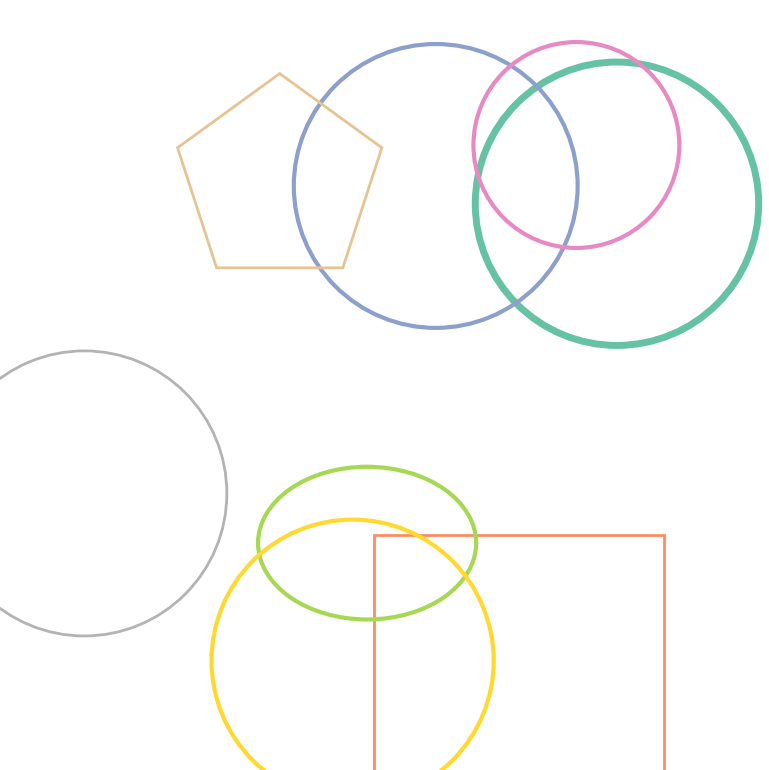[{"shape": "circle", "thickness": 2.5, "radius": 0.92, "center": [0.801, 0.735]}, {"shape": "square", "thickness": 1, "radius": 0.94, "center": [0.674, 0.117]}, {"shape": "circle", "thickness": 1.5, "radius": 0.92, "center": [0.566, 0.758]}, {"shape": "circle", "thickness": 1.5, "radius": 0.67, "center": [0.749, 0.812]}, {"shape": "oval", "thickness": 1.5, "radius": 0.71, "center": [0.477, 0.295]}, {"shape": "circle", "thickness": 1.5, "radius": 0.92, "center": [0.458, 0.142]}, {"shape": "pentagon", "thickness": 1, "radius": 0.7, "center": [0.363, 0.765]}, {"shape": "circle", "thickness": 1, "radius": 0.93, "center": [0.109, 0.359]}]